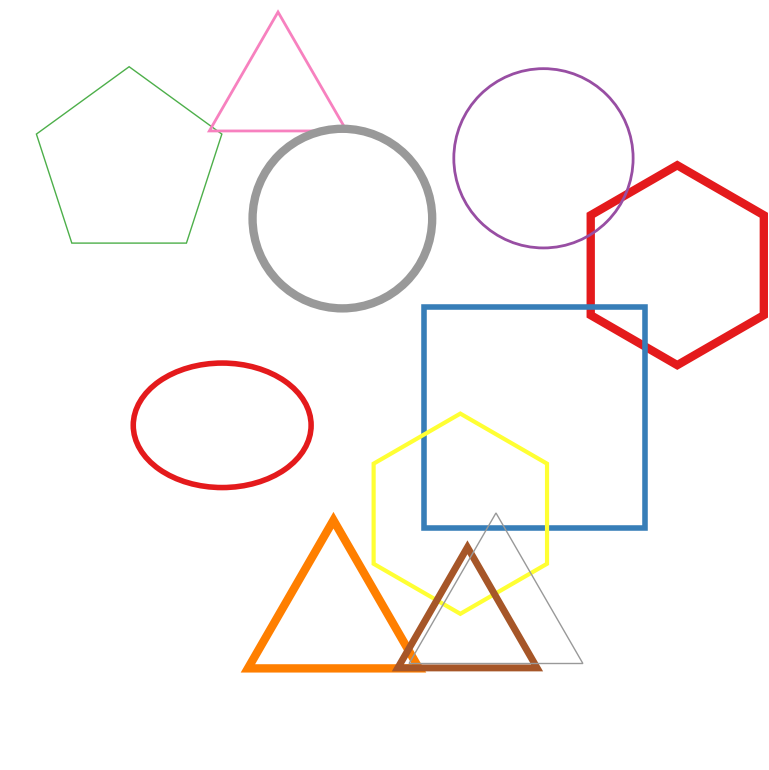[{"shape": "hexagon", "thickness": 3, "radius": 0.65, "center": [0.88, 0.656]}, {"shape": "oval", "thickness": 2, "radius": 0.58, "center": [0.289, 0.448]}, {"shape": "square", "thickness": 2, "radius": 0.72, "center": [0.694, 0.458]}, {"shape": "pentagon", "thickness": 0.5, "radius": 0.63, "center": [0.168, 0.787]}, {"shape": "circle", "thickness": 1, "radius": 0.58, "center": [0.706, 0.794]}, {"shape": "triangle", "thickness": 3, "radius": 0.64, "center": [0.433, 0.196]}, {"shape": "hexagon", "thickness": 1.5, "radius": 0.65, "center": [0.598, 0.333]}, {"shape": "triangle", "thickness": 2.5, "radius": 0.52, "center": [0.607, 0.185]}, {"shape": "triangle", "thickness": 1, "radius": 0.51, "center": [0.361, 0.881]}, {"shape": "circle", "thickness": 3, "radius": 0.58, "center": [0.445, 0.716]}, {"shape": "triangle", "thickness": 0.5, "radius": 0.65, "center": [0.644, 0.203]}]